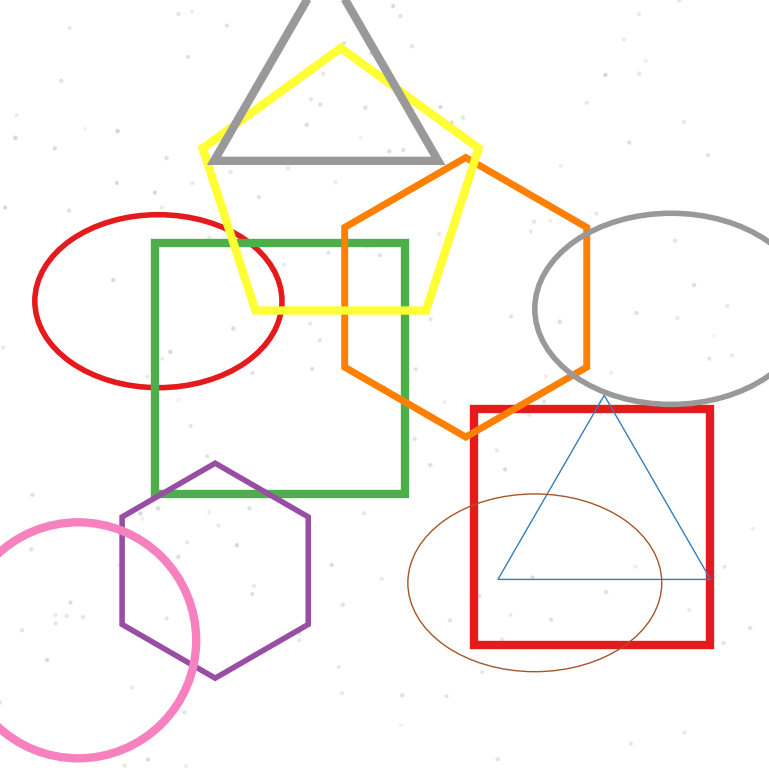[{"shape": "square", "thickness": 3, "radius": 0.77, "center": [0.769, 0.315]}, {"shape": "oval", "thickness": 2, "radius": 0.8, "center": [0.206, 0.609]}, {"shape": "triangle", "thickness": 0.5, "radius": 0.8, "center": [0.785, 0.327]}, {"shape": "square", "thickness": 3, "radius": 0.81, "center": [0.364, 0.522]}, {"shape": "hexagon", "thickness": 2, "radius": 0.7, "center": [0.279, 0.259]}, {"shape": "hexagon", "thickness": 2.5, "radius": 0.91, "center": [0.605, 0.614]}, {"shape": "pentagon", "thickness": 3, "radius": 0.94, "center": [0.443, 0.749]}, {"shape": "oval", "thickness": 0.5, "radius": 0.82, "center": [0.695, 0.243]}, {"shape": "circle", "thickness": 3, "radius": 0.77, "center": [0.102, 0.168]}, {"shape": "oval", "thickness": 2, "radius": 0.89, "center": [0.872, 0.599]}, {"shape": "triangle", "thickness": 3, "radius": 0.84, "center": [0.424, 0.875]}]